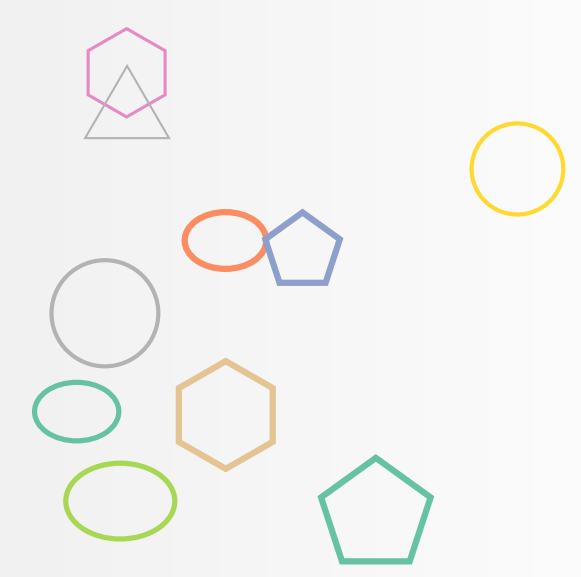[{"shape": "pentagon", "thickness": 3, "radius": 0.5, "center": [0.647, 0.107]}, {"shape": "oval", "thickness": 2.5, "radius": 0.36, "center": [0.132, 0.286]}, {"shape": "oval", "thickness": 3, "radius": 0.35, "center": [0.388, 0.583]}, {"shape": "pentagon", "thickness": 3, "radius": 0.34, "center": [0.521, 0.564]}, {"shape": "hexagon", "thickness": 1.5, "radius": 0.38, "center": [0.218, 0.873]}, {"shape": "oval", "thickness": 2.5, "radius": 0.47, "center": [0.207, 0.131]}, {"shape": "circle", "thickness": 2, "radius": 0.39, "center": [0.89, 0.707]}, {"shape": "hexagon", "thickness": 3, "radius": 0.47, "center": [0.388, 0.281]}, {"shape": "triangle", "thickness": 1, "radius": 0.42, "center": [0.219, 0.802]}, {"shape": "circle", "thickness": 2, "radius": 0.46, "center": [0.18, 0.457]}]